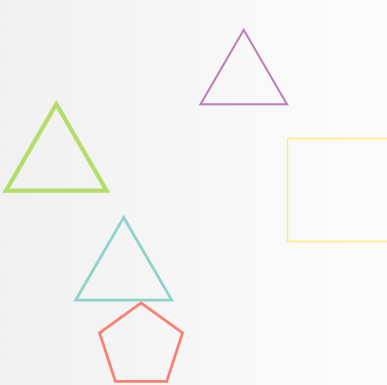[{"shape": "triangle", "thickness": 2, "radius": 0.72, "center": [0.319, 0.292]}, {"shape": "pentagon", "thickness": 2, "radius": 0.56, "center": [0.364, 0.101]}, {"shape": "triangle", "thickness": 3, "radius": 0.75, "center": [0.145, 0.58]}, {"shape": "triangle", "thickness": 1.5, "radius": 0.64, "center": [0.629, 0.794]}, {"shape": "square", "thickness": 1, "radius": 0.67, "center": [0.873, 0.507]}]